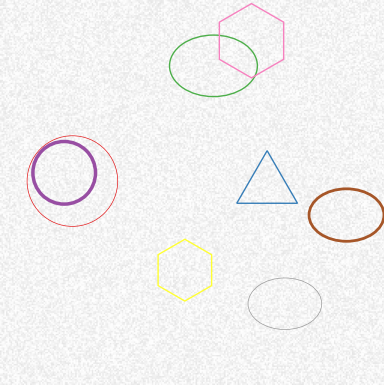[{"shape": "circle", "thickness": 0.5, "radius": 0.59, "center": [0.188, 0.53]}, {"shape": "triangle", "thickness": 1, "radius": 0.46, "center": [0.694, 0.518]}, {"shape": "oval", "thickness": 1, "radius": 0.57, "center": [0.554, 0.829]}, {"shape": "circle", "thickness": 2.5, "radius": 0.41, "center": [0.167, 0.551]}, {"shape": "hexagon", "thickness": 1, "radius": 0.4, "center": [0.48, 0.298]}, {"shape": "oval", "thickness": 2, "radius": 0.49, "center": [0.9, 0.441]}, {"shape": "hexagon", "thickness": 1, "radius": 0.48, "center": [0.653, 0.894]}, {"shape": "oval", "thickness": 0.5, "radius": 0.48, "center": [0.74, 0.211]}]